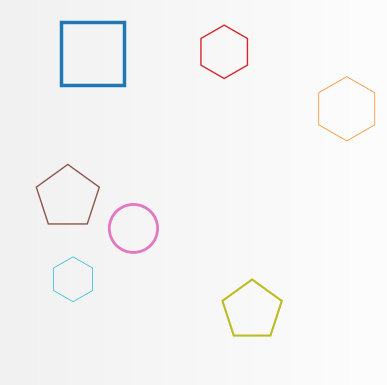[{"shape": "square", "thickness": 2.5, "radius": 0.41, "center": [0.239, 0.861]}, {"shape": "hexagon", "thickness": 0.5, "radius": 0.42, "center": [0.895, 0.717]}, {"shape": "hexagon", "thickness": 1, "radius": 0.35, "center": [0.579, 0.865]}, {"shape": "pentagon", "thickness": 1, "radius": 0.43, "center": [0.175, 0.487]}, {"shape": "circle", "thickness": 2, "radius": 0.31, "center": [0.344, 0.407]}, {"shape": "pentagon", "thickness": 1.5, "radius": 0.4, "center": [0.651, 0.194]}, {"shape": "hexagon", "thickness": 0.5, "radius": 0.29, "center": [0.189, 0.275]}]